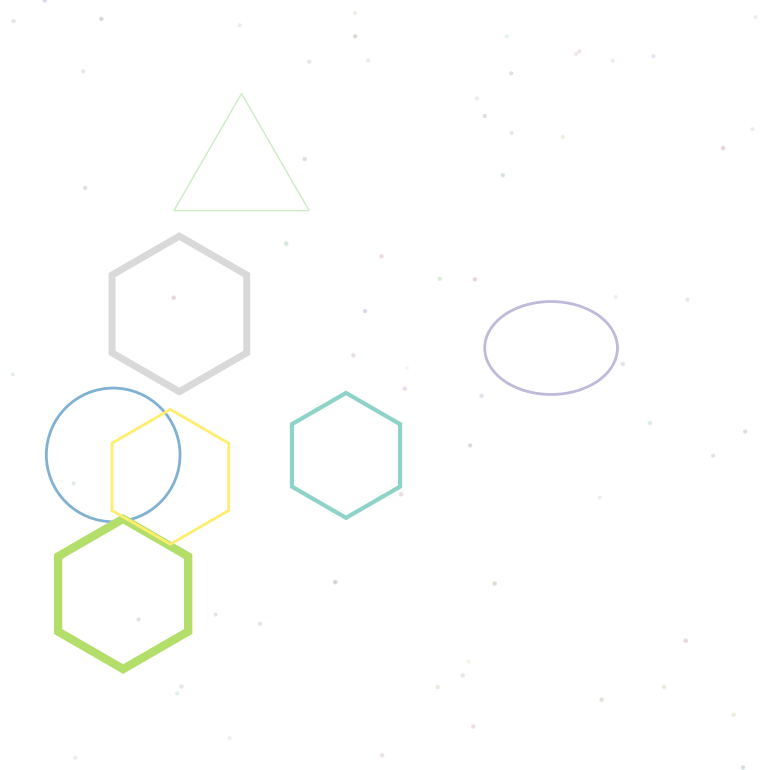[{"shape": "hexagon", "thickness": 1.5, "radius": 0.41, "center": [0.449, 0.409]}, {"shape": "oval", "thickness": 1, "radius": 0.43, "center": [0.716, 0.548]}, {"shape": "circle", "thickness": 1, "radius": 0.43, "center": [0.147, 0.409]}, {"shape": "hexagon", "thickness": 3, "radius": 0.49, "center": [0.16, 0.229]}, {"shape": "hexagon", "thickness": 2.5, "radius": 0.51, "center": [0.233, 0.592]}, {"shape": "triangle", "thickness": 0.5, "radius": 0.51, "center": [0.314, 0.777]}, {"shape": "hexagon", "thickness": 1, "radius": 0.44, "center": [0.221, 0.381]}]